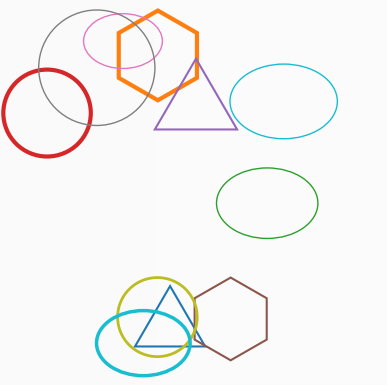[{"shape": "triangle", "thickness": 1.5, "radius": 0.52, "center": [0.439, 0.152]}, {"shape": "hexagon", "thickness": 3, "radius": 0.58, "center": [0.407, 0.856]}, {"shape": "oval", "thickness": 1, "radius": 0.65, "center": [0.69, 0.472]}, {"shape": "circle", "thickness": 3, "radius": 0.56, "center": [0.121, 0.706]}, {"shape": "triangle", "thickness": 1.5, "radius": 0.61, "center": [0.506, 0.725]}, {"shape": "hexagon", "thickness": 1.5, "radius": 0.54, "center": [0.595, 0.172]}, {"shape": "oval", "thickness": 1, "radius": 0.51, "center": [0.317, 0.893]}, {"shape": "circle", "thickness": 1, "radius": 0.75, "center": [0.25, 0.824]}, {"shape": "circle", "thickness": 2, "radius": 0.51, "center": [0.406, 0.176]}, {"shape": "oval", "thickness": 1, "radius": 0.69, "center": [0.732, 0.737]}, {"shape": "oval", "thickness": 2.5, "radius": 0.6, "center": [0.37, 0.109]}]